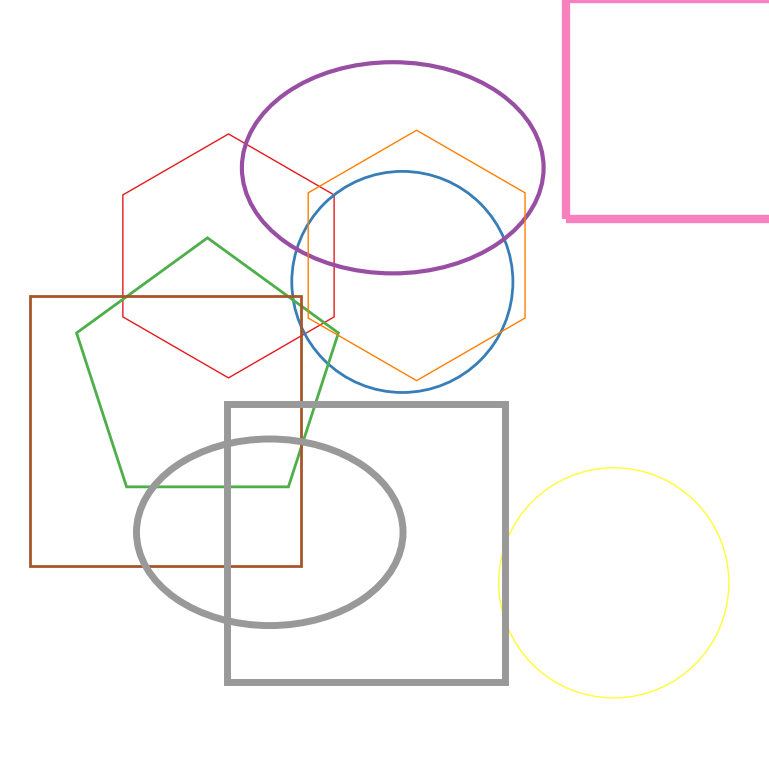[{"shape": "hexagon", "thickness": 0.5, "radius": 0.79, "center": [0.297, 0.668]}, {"shape": "circle", "thickness": 1, "radius": 0.72, "center": [0.523, 0.634]}, {"shape": "pentagon", "thickness": 1, "radius": 0.89, "center": [0.269, 0.512]}, {"shape": "oval", "thickness": 1.5, "radius": 0.98, "center": [0.51, 0.782]}, {"shape": "hexagon", "thickness": 0.5, "radius": 0.81, "center": [0.541, 0.668]}, {"shape": "circle", "thickness": 0.5, "radius": 0.75, "center": [0.797, 0.243]}, {"shape": "square", "thickness": 1, "radius": 0.88, "center": [0.215, 0.44]}, {"shape": "square", "thickness": 3, "radius": 0.71, "center": [0.878, 0.858]}, {"shape": "oval", "thickness": 2.5, "radius": 0.87, "center": [0.35, 0.309]}, {"shape": "square", "thickness": 2.5, "radius": 0.9, "center": [0.475, 0.295]}]